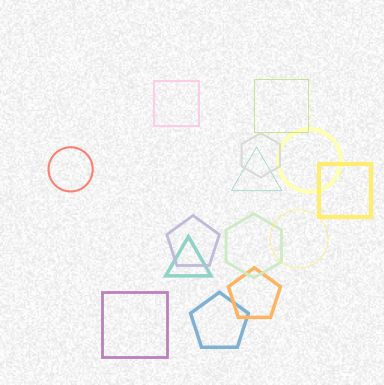[{"shape": "triangle", "thickness": 2.5, "radius": 0.34, "center": [0.489, 0.317]}, {"shape": "triangle", "thickness": 0.5, "radius": 0.38, "center": [0.666, 0.543]}, {"shape": "circle", "thickness": 3, "radius": 0.41, "center": [0.804, 0.583]}, {"shape": "pentagon", "thickness": 2, "radius": 0.36, "center": [0.502, 0.368]}, {"shape": "circle", "thickness": 1.5, "radius": 0.29, "center": [0.183, 0.56]}, {"shape": "pentagon", "thickness": 2.5, "radius": 0.39, "center": [0.57, 0.162]}, {"shape": "pentagon", "thickness": 2.5, "radius": 0.36, "center": [0.661, 0.233]}, {"shape": "square", "thickness": 0.5, "radius": 0.35, "center": [0.73, 0.727]}, {"shape": "square", "thickness": 1.5, "radius": 0.29, "center": [0.458, 0.732]}, {"shape": "hexagon", "thickness": 1.5, "radius": 0.29, "center": [0.677, 0.597]}, {"shape": "square", "thickness": 2, "radius": 0.42, "center": [0.349, 0.157]}, {"shape": "hexagon", "thickness": 2, "radius": 0.42, "center": [0.659, 0.361]}, {"shape": "circle", "thickness": 0.5, "radius": 0.38, "center": [0.777, 0.379]}, {"shape": "square", "thickness": 3, "radius": 0.34, "center": [0.896, 0.505]}]